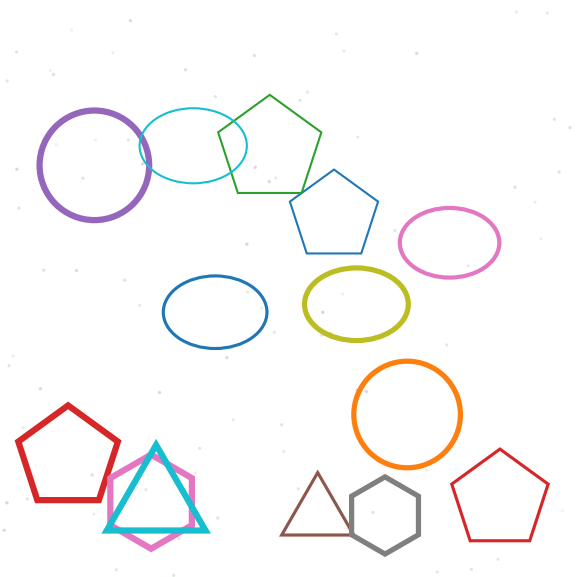[{"shape": "oval", "thickness": 1.5, "radius": 0.45, "center": [0.373, 0.459]}, {"shape": "pentagon", "thickness": 1, "radius": 0.4, "center": [0.578, 0.625]}, {"shape": "circle", "thickness": 2.5, "radius": 0.46, "center": [0.705, 0.281]}, {"shape": "pentagon", "thickness": 1, "radius": 0.47, "center": [0.467, 0.741]}, {"shape": "pentagon", "thickness": 3, "radius": 0.45, "center": [0.118, 0.206]}, {"shape": "pentagon", "thickness": 1.5, "radius": 0.44, "center": [0.866, 0.134]}, {"shape": "circle", "thickness": 3, "radius": 0.47, "center": [0.163, 0.713]}, {"shape": "triangle", "thickness": 1.5, "radius": 0.36, "center": [0.55, 0.109]}, {"shape": "oval", "thickness": 2, "radius": 0.43, "center": [0.779, 0.579]}, {"shape": "hexagon", "thickness": 3, "radius": 0.41, "center": [0.262, 0.131]}, {"shape": "hexagon", "thickness": 2.5, "radius": 0.33, "center": [0.667, 0.107]}, {"shape": "oval", "thickness": 2.5, "radius": 0.45, "center": [0.617, 0.472]}, {"shape": "oval", "thickness": 1, "radius": 0.46, "center": [0.335, 0.747]}, {"shape": "triangle", "thickness": 3, "radius": 0.49, "center": [0.27, 0.13]}]